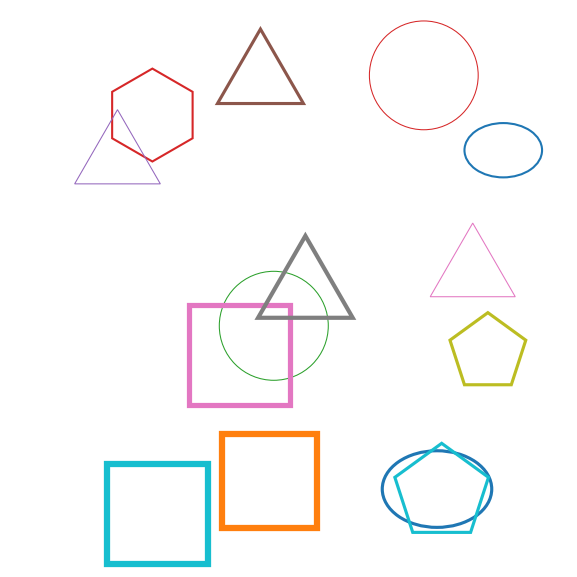[{"shape": "oval", "thickness": 1.5, "radius": 0.47, "center": [0.757, 0.152]}, {"shape": "oval", "thickness": 1, "radius": 0.34, "center": [0.871, 0.739]}, {"shape": "square", "thickness": 3, "radius": 0.41, "center": [0.467, 0.166]}, {"shape": "circle", "thickness": 0.5, "radius": 0.47, "center": [0.474, 0.435]}, {"shape": "circle", "thickness": 0.5, "radius": 0.47, "center": [0.734, 0.869]}, {"shape": "hexagon", "thickness": 1, "radius": 0.4, "center": [0.264, 0.8]}, {"shape": "triangle", "thickness": 0.5, "radius": 0.43, "center": [0.203, 0.724]}, {"shape": "triangle", "thickness": 1.5, "radius": 0.43, "center": [0.451, 0.863]}, {"shape": "triangle", "thickness": 0.5, "radius": 0.43, "center": [0.819, 0.528]}, {"shape": "square", "thickness": 2.5, "radius": 0.44, "center": [0.415, 0.385]}, {"shape": "triangle", "thickness": 2, "radius": 0.47, "center": [0.529, 0.496]}, {"shape": "pentagon", "thickness": 1.5, "radius": 0.35, "center": [0.845, 0.389]}, {"shape": "pentagon", "thickness": 1.5, "radius": 0.43, "center": [0.765, 0.146]}, {"shape": "square", "thickness": 3, "radius": 0.43, "center": [0.273, 0.108]}]